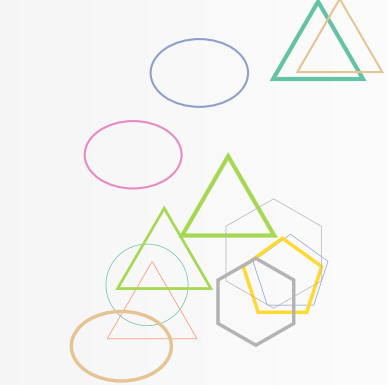[{"shape": "triangle", "thickness": 3, "radius": 0.67, "center": [0.821, 0.862]}, {"shape": "circle", "thickness": 0.5, "radius": 0.53, "center": [0.379, 0.26]}, {"shape": "triangle", "thickness": 0.5, "radius": 0.67, "center": [0.393, 0.187]}, {"shape": "oval", "thickness": 1.5, "radius": 0.63, "center": [0.514, 0.81]}, {"shape": "pentagon", "thickness": 0.5, "radius": 0.51, "center": [0.75, 0.29]}, {"shape": "oval", "thickness": 1.5, "radius": 0.63, "center": [0.344, 0.598]}, {"shape": "triangle", "thickness": 2, "radius": 0.7, "center": [0.424, 0.32]}, {"shape": "triangle", "thickness": 3, "radius": 0.69, "center": [0.589, 0.457]}, {"shape": "pentagon", "thickness": 2.5, "radius": 0.53, "center": [0.729, 0.275]}, {"shape": "oval", "thickness": 2.5, "radius": 0.65, "center": [0.313, 0.101]}, {"shape": "triangle", "thickness": 1.5, "radius": 0.63, "center": [0.877, 0.876]}, {"shape": "hexagon", "thickness": 0.5, "radius": 0.71, "center": [0.706, 0.341]}, {"shape": "hexagon", "thickness": 2.5, "radius": 0.56, "center": [0.66, 0.216]}]